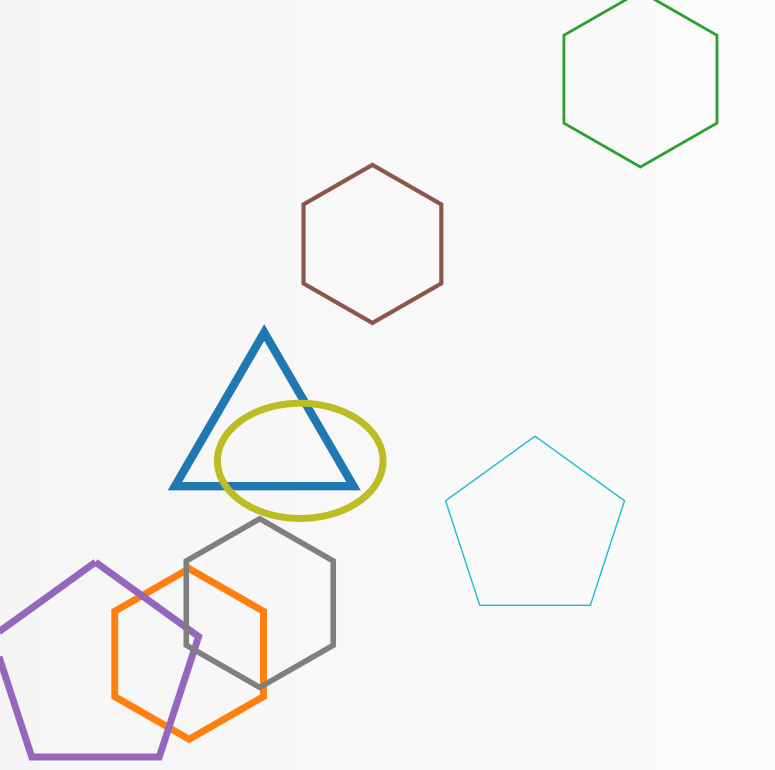[{"shape": "triangle", "thickness": 3, "radius": 0.67, "center": [0.341, 0.435]}, {"shape": "hexagon", "thickness": 2.5, "radius": 0.55, "center": [0.244, 0.151]}, {"shape": "hexagon", "thickness": 1, "radius": 0.57, "center": [0.826, 0.897]}, {"shape": "pentagon", "thickness": 2.5, "radius": 0.7, "center": [0.123, 0.13]}, {"shape": "hexagon", "thickness": 1.5, "radius": 0.51, "center": [0.481, 0.683]}, {"shape": "hexagon", "thickness": 2, "radius": 0.55, "center": [0.335, 0.217]}, {"shape": "oval", "thickness": 2.5, "radius": 0.53, "center": [0.387, 0.401]}, {"shape": "pentagon", "thickness": 0.5, "radius": 0.61, "center": [0.69, 0.312]}]